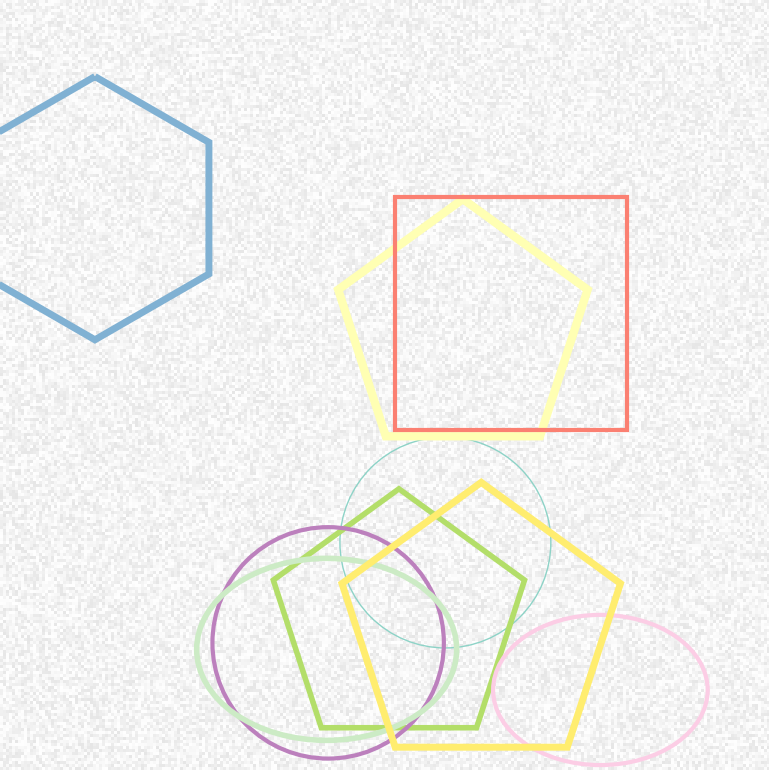[{"shape": "circle", "thickness": 0.5, "radius": 0.68, "center": [0.578, 0.295]}, {"shape": "pentagon", "thickness": 3, "radius": 0.85, "center": [0.601, 0.571]}, {"shape": "square", "thickness": 1.5, "radius": 0.75, "center": [0.663, 0.593]}, {"shape": "hexagon", "thickness": 2.5, "radius": 0.85, "center": [0.123, 0.73]}, {"shape": "pentagon", "thickness": 2, "radius": 0.86, "center": [0.518, 0.194]}, {"shape": "oval", "thickness": 1.5, "radius": 0.7, "center": [0.78, 0.104]}, {"shape": "circle", "thickness": 1.5, "radius": 0.75, "center": [0.426, 0.165]}, {"shape": "oval", "thickness": 2, "radius": 0.84, "center": [0.424, 0.157]}, {"shape": "pentagon", "thickness": 2.5, "radius": 0.95, "center": [0.625, 0.183]}]